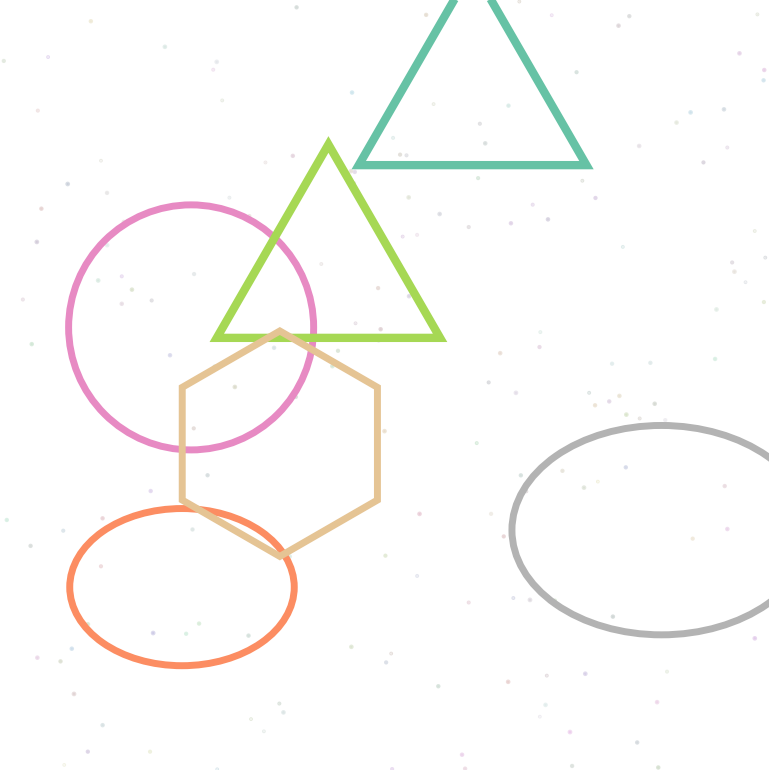[{"shape": "triangle", "thickness": 3, "radius": 0.85, "center": [0.614, 0.871]}, {"shape": "oval", "thickness": 2.5, "radius": 0.73, "center": [0.236, 0.238]}, {"shape": "circle", "thickness": 2.5, "radius": 0.8, "center": [0.248, 0.575]}, {"shape": "triangle", "thickness": 3, "radius": 0.84, "center": [0.427, 0.645]}, {"shape": "hexagon", "thickness": 2.5, "radius": 0.73, "center": [0.363, 0.424]}, {"shape": "oval", "thickness": 2.5, "radius": 0.97, "center": [0.859, 0.311]}]